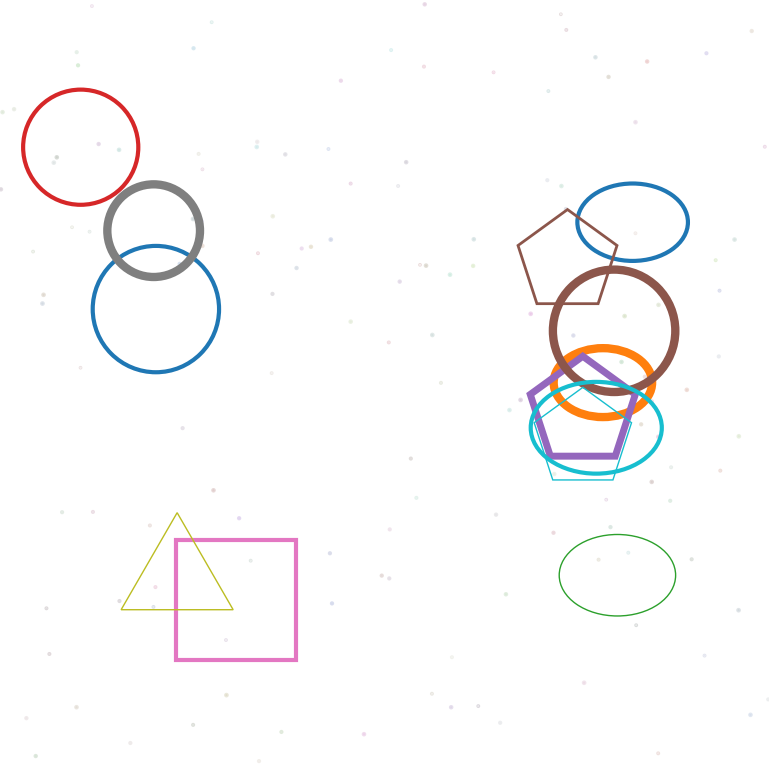[{"shape": "circle", "thickness": 1.5, "radius": 0.41, "center": [0.202, 0.599]}, {"shape": "oval", "thickness": 1.5, "radius": 0.36, "center": [0.822, 0.711]}, {"shape": "oval", "thickness": 3, "radius": 0.32, "center": [0.783, 0.503]}, {"shape": "oval", "thickness": 0.5, "radius": 0.38, "center": [0.802, 0.253]}, {"shape": "circle", "thickness": 1.5, "radius": 0.37, "center": [0.105, 0.809]}, {"shape": "pentagon", "thickness": 2.5, "radius": 0.36, "center": [0.757, 0.466]}, {"shape": "circle", "thickness": 3, "radius": 0.4, "center": [0.798, 0.57]}, {"shape": "pentagon", "thickness": 1, "radius": 0.34, "center": [0.737, 0.66]}, {"shape": "square", "thickness": 1.5, "radius": 0.39, "center": [0.307, 0.221]}, {"shape": "circle", "thickness": 3, "radius": 0.3, "center": [0.2, 0.7]}, {"shape": "triangle", "thickness": 0.5, "radius": 0.42, "center": [0.23, 0.25]}, {"shape": "pentagon", "thickness": 0.5, "radius": 0.33, "center": [0.757, 0.43]}, {"shape": "oval", "thickness": 1.5, "radius": 0.43, "center": [0.774, 0.444]}]